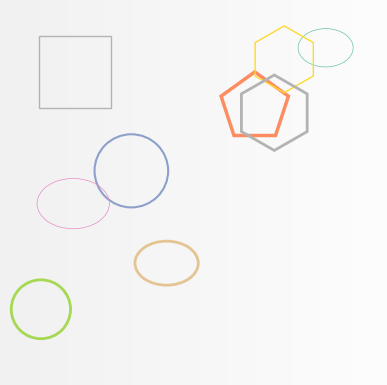[{"shape": "oval", "thickness": 0.5, "radius": 0.36, "center": [0.84, 0.876]}, {"shape": "pentagon", "thickness": 2.5, "radius": 0.46, "center": [0.657, 0.722]}, {"shape": "circle", "thickness": 1.5, "radius": 0.47, "center": [0.339, 0.556]}, {"shape": "oval", "thickness": 0.5, "radius": 0.47, "center": [0.189, 0.471]}, {"shape": "circle", "thickness": 2, "radius": 0.38, "center": [0.106, 0.197]}, {"shape": "hexagon", "thickness": 1, "radius": 0.43, "center": [0.733, 0.846]}, {"shape": "oval", "thickness": 2, "radius": 0.41, "center": [0.43, 0.316]}, {"shape": "square", "thickness": 1, "radius": 0.47, "center": [0.193, 0.812]}, {"shape": "hexagon", "thickness": 2, "radius": 0.49, "center": [0.708, 0.707]}]